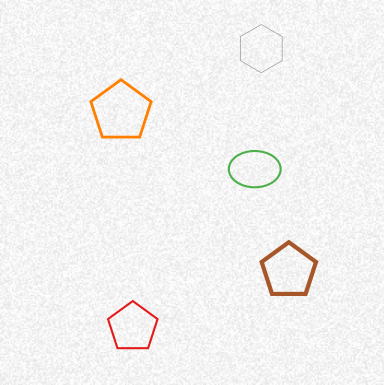[{"shape": "pentagon", "thickness": 1.5, "radius": 0.34, "center": [0.345, 0.15]}, {"shape": "oval", "thickness": 1.5, "radius": 0.34, "center": [0.662, 0.561]}, {"shape": "pentagon", "thickness": 2, "radius": 0.41, "center": [0.314, 0.711]}, {"shape": "pentagon", "thickness": 3, "radius": 0.37, "center": [0.75, 0.297]}, {"shape": "hexagon", "thickness": 0.5, "radius": 0.31, "center": [0.679, 0.874]}]